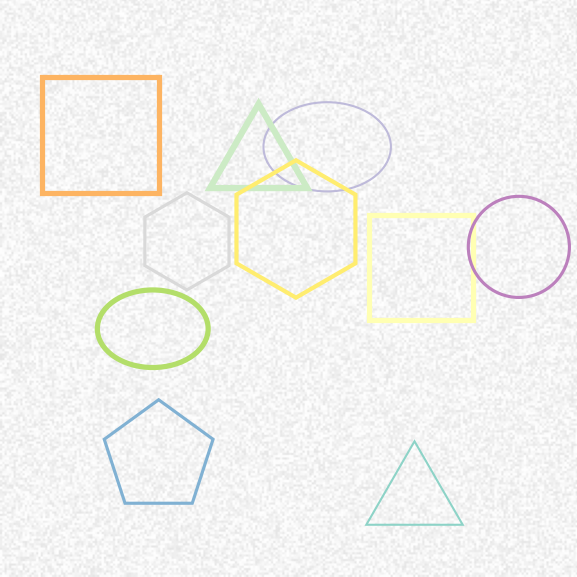[{"shape": "triangle", "thickness": 1, "radius": 0.48, "center": [0.718, 0.139]}, {"shape": "square", "thickness": 2.5, "radius": 0.45, "center": [0.729, 0.536]}, {"shape": "oval", "thickness": 1, "radius": 0.55, "center": [0.567, 0.745]}, {"shape": "pentagon", "thickness": 1.5, "radius": 0.5, "center": [0.275, 0.208]}, {"shape": "square", "thickness": 2.5, "radius": 0.51, "center": [0.173, 0.765]}, {"shape": "oval", "thickness": 2.5, "radius": 0.48, "center": [0.265, 0.43]}, {"shape": "hexagon", "thickness": 1.5, "radius": 0.42, "center": [0.324, 0.581]}, {"shape": "circle", "thickness": 1.5, "radius": 0.44, "center": [0.898, 0.572]}, {"shape": "triangle", "thickness": 3, "radius": 0.49, "center": [0.448, 0.722]}, {"shape": "hexagon", "thickness": 2, "radius": 0.59, "center": [0.512, 0.603]}]